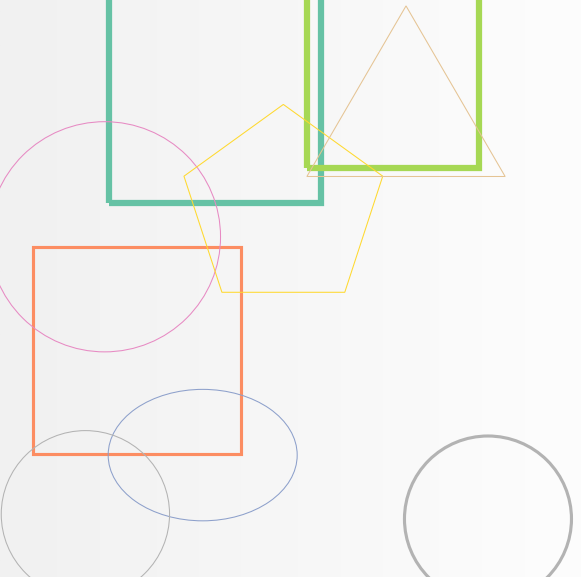[{"shape": "square", "thickness": 3, "radius": 0.91, "center": [0.37, 0.831]}, {"shape": "square", "thickness": 1.5, "radius": 0.89, "center": [0.235, 0.392]}, {"shape": "oval", "thickness": 0.5, "radius": 0.81, "center": [0.349, 0.211]}, {"shape": "circle", "thickness": 0.5, "radius": 1.0, "center": [0.18, 0.589]}, {"shape": "square", "thickness": 3, "radius": 0.74, "center": [0.676, 0.856]}, {"shape": "pentagon", "thickness": 0.5, "radius": 0.9, "center": [0.487, 0.638]}, {"shape": "triangle", "thickness": 0.5, "radius": 0.98, "center": [0.699, 0.792]}, {"shape": "circle", "thickness": 0.5, "radius": 0.72, "center": [0.147, 0.109]}, {"shape": "circle", "thickness": 1.5, "radius": 0.72, "center": [0.84, 0.1]}]